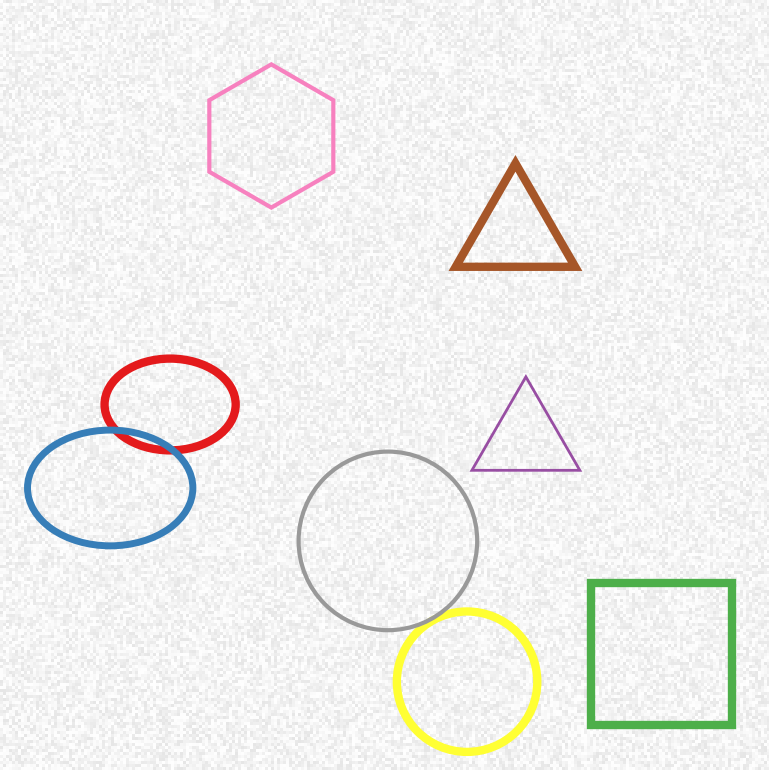[{"shape": "oval", "thickness": 3, "radius": 0.43, "center": [0.221, 0.475]}, {"shape": "oval", "thickness": 2.5, "radius": 0.54, "center": [0.143, 0.366]}, {"shape": "square", "thickness": 3, "radius": 0.46, "center": [0.859, 0.15]}, {"shape": "triangle", "thickness": 1, "radius": 0.4, "center": [0.683, 0.43]}, {"shape": "circle", "thickness": 3, "radius": 0.46, "center": [0.607, 0.115]}, {"shape": "triangle", "thickness": 3, "radius": 0.45, "center": [0.669, 0.698]}, {"shape": "hexagon", "thickness": 1.5, "radius": 0.46, "center": [0.352, 0.823]}, {"shape": "circle", "thickness": 1.5, "radius": 0.58, "center": [0.504, 0.298]}]